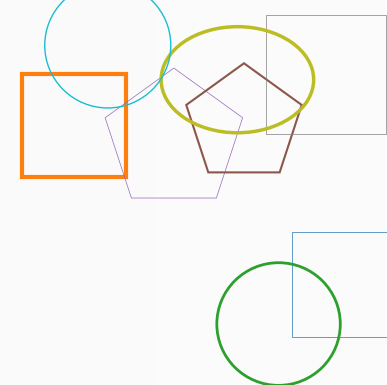[{"shape": "square", "thickness": 0.5, "radius": 0.68, "center": [0.89, 0.261]}, {"shape": "square", "thickness": 3, "radius": 0.67, "center": [0.19, 0.675]}, {"shape": "circle", "thickness": 2, "radius": 0.8, "center": [0.719, 0.158]}, {"shape": "pentagon", "thickness": 0.5, "radius": 0.93, "center": [0.449, 0.637]}, {"shape": "pentagon", "thickness": 1.5, "radius": 0.78, "center": [0.63, 0.679]}, {"shape": "square", "thickness": 0.5, "radius": 0.77, "center": [0.841, 0.807]}, {"shape": "oval", "thickness": 2.5, "radius": 0.98, "center": [0.613, 0.793]}, {"shape": "circle", "thickness": 1, "radius": 0.81, "center": [0.278, 0.882]}]